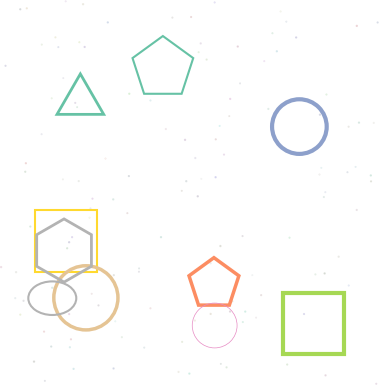[{"shape": "pentagon", "thickness": 1.5, "radius": 0.41, "center": [0.423, 0.823]}, {"shape": "triangle", "thickness": 2, "radius": 0.35, "center": [0.209, 0.738]}, {"shape": "pentagon", "thickness": 2.5, "radius": 0.34, "center": [0.556, 0.263]}, {"shape": "circle", "thickness": 3, "radius": 0.35, "center": [0.778, 0.671]}, {"shape": "circle", "thickness": 0.5, "radius": 0.29, "center": [0.558, 0.155]}, {"shape": "square", "thickness": 3, "radius": 0.39, "center": [0.814, 0.159]}, {"shape": "square", "thickness": 1.5, "radius": 0.4, "center": [0.172, 0.375]}, {"shape": "circle", "thickness": 2.5, "radius": 0.42, "center": [0.223, 0.226]}, {"shape": "hexagon", "thickness": 2, "radius": 0.41, "center": [0.166, 0.349]}, {"shape": "oval", "thickness": 1.5, "radius": 0.31, "center": [0.136, 0.225]}]